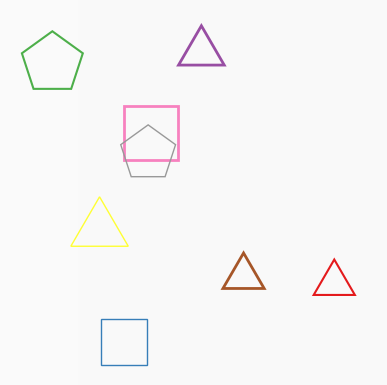[{"shape": "triangle", "thickness": 1.5, "radius": 0.31, "center": [0.863, 0.265]}, {"shape": "square", "thickness": 1, "radius": 0.3, "center": [0.319, 0.111]}, {"shape": "pentagon", "thickness": 1.5, "radius": 0.41, "center": [0.135, 0.836]}, {"shape": "triangle", "thickness": 2, "radius": 0.34, "center": [0.52, 0.865]}, {"shape": "triangle", "thickness": 1, "radius": 0.43, "center": [0.257, 0.403]}, {"shape": "triangle", "thickness": 2, "radius": 0.31, "center": [0.629, 0.281]}, {"shape": "square", "thickness": 2, "radius": 0.35, "center": [0.389, 0.654]}, {"shape": "pentagon", "thickness": 1, "radius": 0.37, "center": [0.382, 0.601]}]